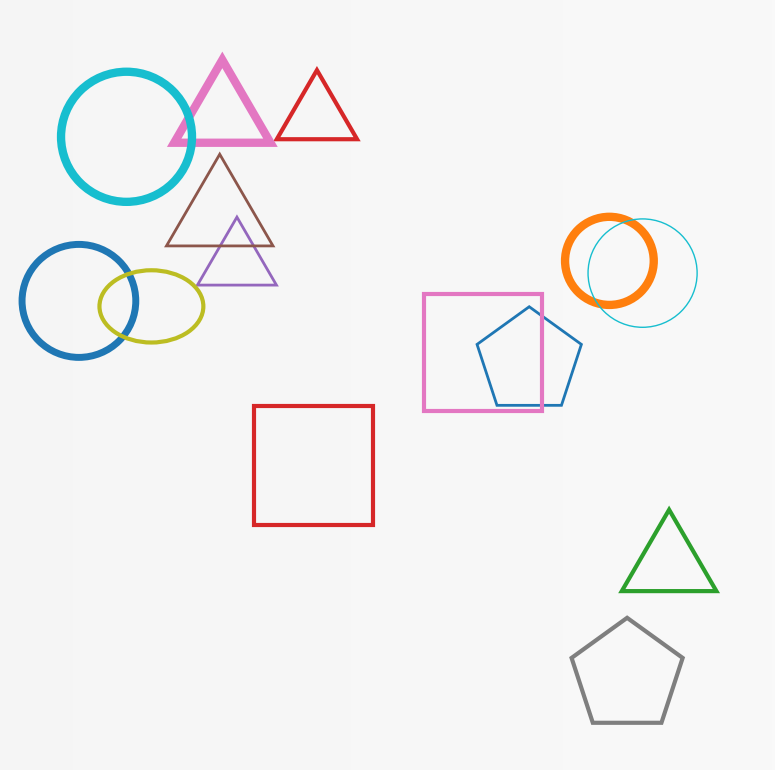[{"shape": "pentagon", "thickness": 1, "radius": 0.35, "center": [0.683, 0.531]}, {"shape": "circle", "thickness": 2.5, "radius": 0.37, "center": [0.102, 0.609]}, {"shape": "circle", "thickness": 3, "radius": 0.29, "center": [0.786, 0.661]}, {"shape": "triangle", "thickness": 1.5, "radius": 0.35, "center": [0.863, 0.268]}, {"shape": "square", "thickness": 1.5, "radius": 0.39, "center": [0.405, 0.396]}, {"shape": "triangle", "thickness": 1.5, "radius": 0.3, "center": [0.409, 0.849]}, {"shape": "triangle", "thickness": 1, "radius": 0.29, "center": [0.306, 0.659]}, {"shape": "triangle", "thickness": 1, "radius": 0.4, "center": [0.284, 0.72]}, {"shape": "triangle", "thickness": 3, "radius": 0.36, "center": [0.287, 0.85]}, {"shape": "square", "thickness": 1.5, "radius": 0.38, "center": [0.623, 0.543]}, {"shape": "pentagon", "thickness": 1.5, "radius": 0.38, "center": [0.809, 0.122]}, {"shape": "oval", "thickness": 1.5, "radius": 0.34, "center": [0.195, 0.602]}, {"shape": "circle", "thickness": 3, "radius": 0.42, "center": [0.163, 0.822]}, {"shape": "circle", "thickness": 0.5, "radius": 0.35, "center": [0.829, 0.645]}]